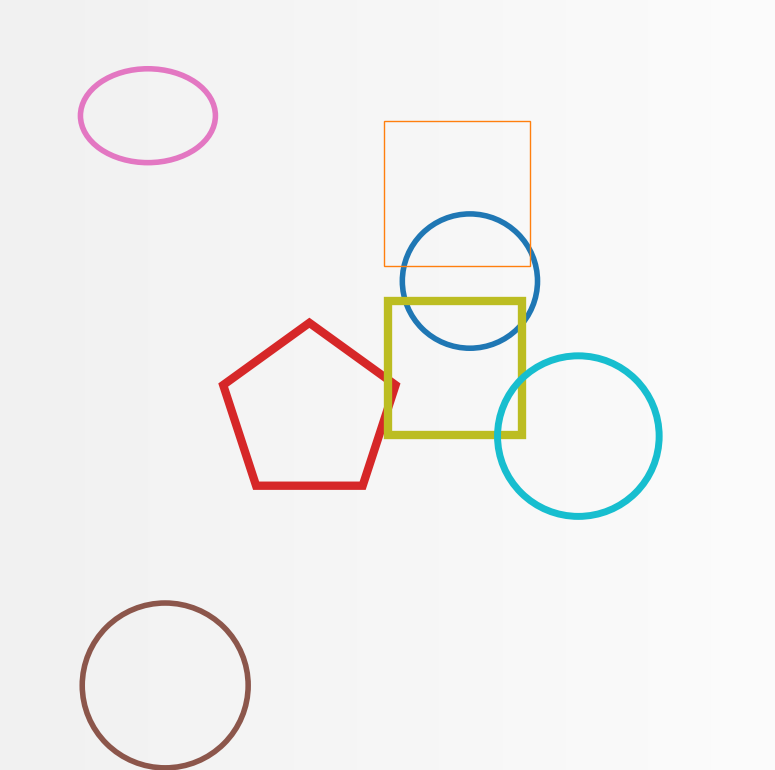[{"shape": "circle", "thickness": 2, "radius": 0.44, "center": [0.606, 0.635]}, {"shape": "square", "thickness": 0.5, "radius": 0.47, "center": [0.59, 0.748]}, {"shape": "pentagon", "thickness": 3, "radius": 0.58, "center": [0.399, 0.464]}, {"shape": "circle", "thickness": 2, "radius": 0.54, "center": [0.213, 0.11]}, {"shape": "oval", "thickness": 2, "radius": 0.44, "center": [0.191, 0.85]}, {"shape": "square", "thickness": 3, "radius": 0.43, "center": [0.587, 0.522]}, {"shape": "circle", "thickness": 2.5, "radius": 0.52, "center": [0.746, 0.434]}]